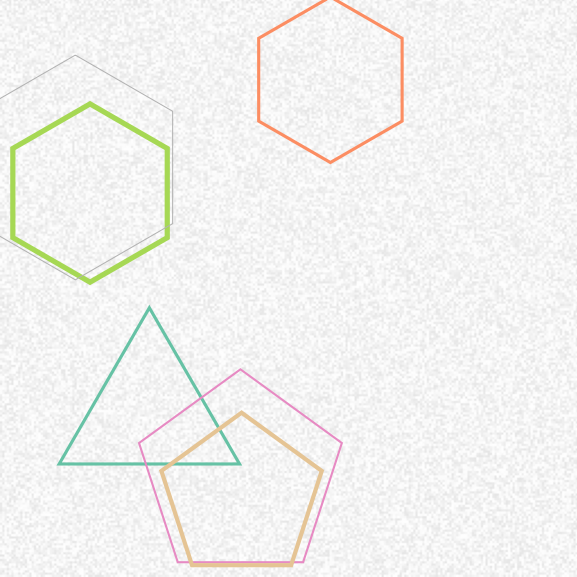[{"shape": "triangle", "thickness": 1.5, "radius": 0.9, "center": [0.259, 0.286]}, {"shape": "hexagon", "thickness": 1.5, "radius": 0.72, "center": [0.572, 0.861]}, {"shape": "pentagon", "thickness": 1, "radius": 0.92, "center": [0.416, 0.175]}, {"shape": "hexagon", "thickness": 2.5, "radius": 0.77, "center": [0.156, 0.665]}, {"shape": "pentagon", "thickness": 2, "radius": 0.73, "center": [0.418, 0.139]}, {"shape": "hexagon", "thickness": 0.5, "radius": 0.97, "center": [0.13, 0.709]}]